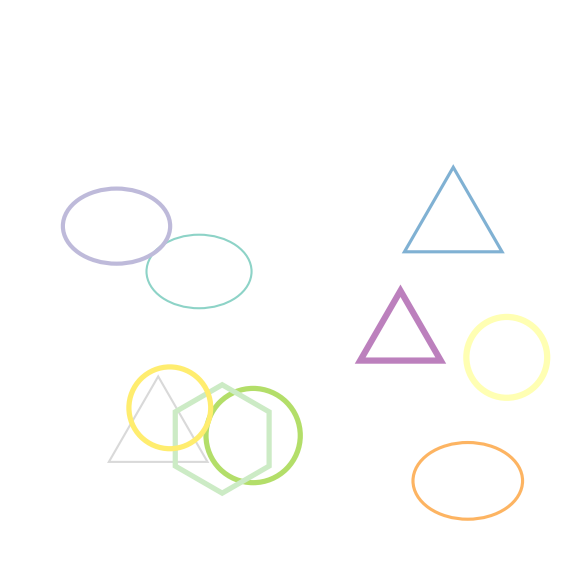[{"shape": "oval", "thickness": 1, "radius": 0.45, "center": [0.345, 0.529]}, {"shape": "circle", "thickness": 3, "radius": 0.35, "center": [0.878, 0.38]}, {"shape": "oval", "thickness": 2, "radius": 0.46, "center": [0.202, 0.608]}, {"shape": "triangle", "thickness": 1.5, "radius": 0.49, "center": [0.785, 0.612]}, {"shape": "oval", "thickness": 1.5, "radius": 0.47, "center": [0.81, 0.166]}, {"shape": "circle", "thickness": 2.5, "radius": 0.41, "center": [0.438, 0.245]}, {"shape": "triangle", "thickness": 1, "radius": 0.49, "center": [0.274, 0.249]}, {"shape": "triangle", "thickness": 3, "radius": 0.4, "center": [0.693, 0.415]}, {"shape": "hexagon", "thickness": 2.5, "radius": 0.47, "center": [0.385, 0.239]}, {"shape": "circle", "thickness": 2.5, "radius": 0.35, "center": [0.294, 0.293]}]